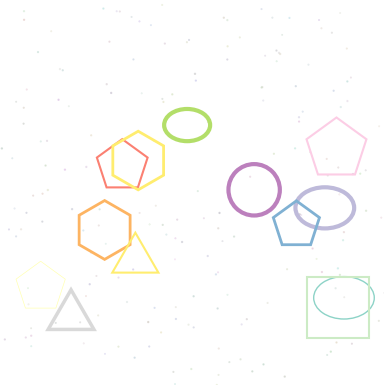[{"shape": "oval", "thickness": 1, "radius": 0.39, "center": [0.893, 0.226]}, {"shape": "pentagon", "thickness": 0.5, "radius": 0.34, "center": [0.106, 0.254]}, {"shape": "oval", "thickness": 3, "radius": 0.38, "center": [0.844, 0.46]}, {"shape": "pentagon", "thickness": 1.5, "radius": 0.35, "center": [0.318, 0.569]}, {"shape": "pentagon", "thickness": 2, "radius": 0.31, "center": [0.77, 0.415]}, {"shape": "hexagon", "thickness": 2, "radius": 0.38, "center": [0.272, 0.403]}, {"shape": "oval", "thickness": 3, "radius": 0.3, "center": [0.486, 0.675]}, {"shape": "pentagon", "thickness": 1.5, "radius": 0.41, "center": [0.874, 0.613]}, {"shape": "triangle", "thickness": 2.5, "radius": 0.34, "center": [0.184, 0.179]}, {"shape": "circle", "thickness": 3, "radius": 0.33, "center": [0.66, 0.507]}, {"shape": "square", "thickness": 1.5, "radius": 0.4, "center": [0.878, 0.202]}, {"shape": "hexagon", "thickness": 2, "radius": 0.38, "center": [0.359, 0.583]}, {"shape": "triangle", "thickness": 1.5, "radius": 0.35, "center": [0.352, 0.326]}]